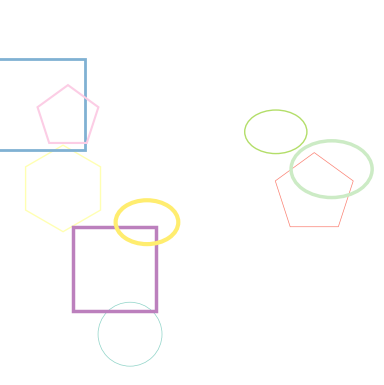[{"shape": "circle", "thickness": 0.5, "radius": 0.42, "center": [0.338, 0.132]}, {"shape": "hexagon", "thickness": 1, "radius": 0.56, "center": [0.164, 0.511]}, {"shape": "pentagon", "thickness": 0.5, "radius": 0.53, "center": [0.816, 0.497]}, {"shape": "square", "thickness": 2, "radius": 0.59, "center": [0.103, 0.728]}, {"shape": "oval", "thickness": 1, "radius": 0.4, "center": [0.716, 0.658]}, {"shape": "pentagon", "thickness": 1.5, "radius": 0.42, "center": [0.177, 0.696]}, {"shape": "square", "thickness": 2.5, "radius": 0.55, "center": [0.297, 0.301]}, {"shape": "oval", "thickness": 2.5, "radius": 0.53, "center": [0.861, 0.561]}, {"shape": "oval", "thickness": 3, "radius": 0.41, "center": [0.382, 0.423]}]